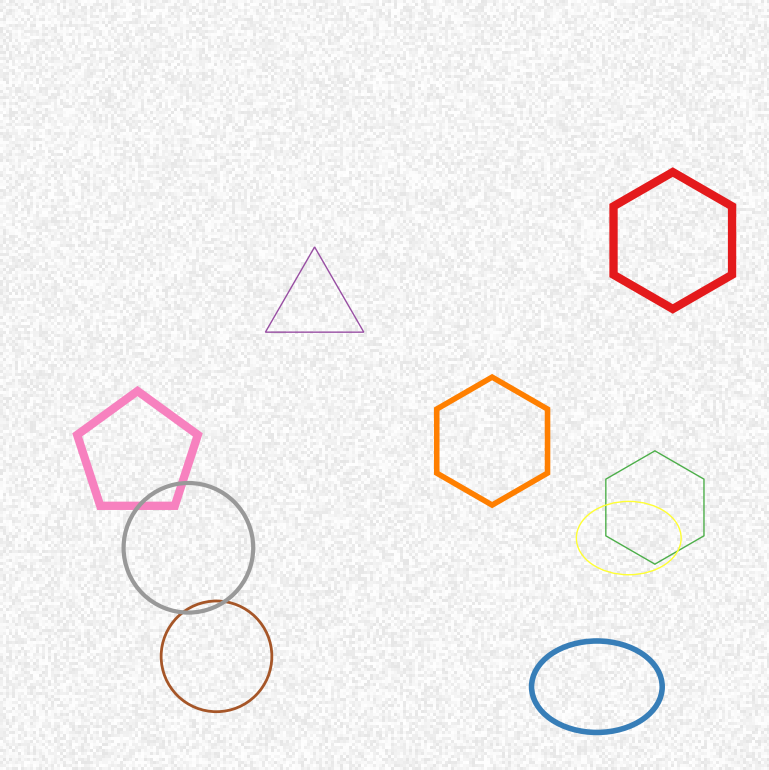[{"shape": "hexagon", "thickness": 3, "radius": 0.44, "center": [0.874, 0.688]}, {"shape": "oval", "thickness": 2, "radius": 0.42, "center": [0.775, 0.108]}, {"shape": "hexagon", "thickness": 0.5, "radius": 0.37, "center": [0.851, 0.341]}, {"shape": "triangle", "thickness": 0.5, "radius": 0.37, "center": [0.409, 0.606]}, {"shape": "hexagon", "thickness": 2, "radius": 0.42, "center": [0.639, 0.427]}, {"shape": "oval", "thickness": 0.5, "radius": 0.34, "center": [0.817, 0.301]}, {"shape": "circle", "thickness": 1, "radius": 0.36, "center": [0.281, 0.148]}, {"shape": "pentagon", "thickness": 3, "radius": 0.41, "center": [0.179, 0.41]}, {"shape": "circle", "thickness": 1.5, "radius": 0.42, "center": [0.245, 0.289]}]